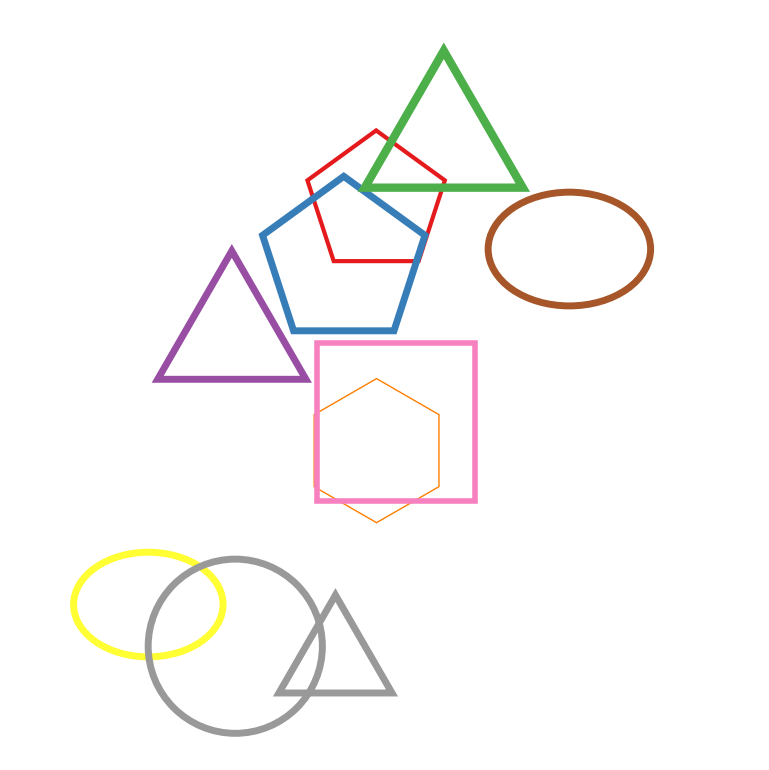[{"shape": "pentagon", "thickness": 1.5, "radius": 0.47, "center": [0.489, 0.737]}, {"shape": "pentagon", "thickness": 2.5, "radius": 0.55, "center": [0.446, 0.66]}, {"shape": "triangle", "thickness": 3, "radius": 0.59, "center": [0.576, 0.816]}, {"shape": "triangle", "thickness": 2.5, "radius": 0.56, "center": [0.301, 0.563]}, {"shape": "hexagon", "thickness": 0.5, "radius": 0.47, "center": [0.489, 0.415]}, {"shape": "oval", "thickness": 2.5, "radius": 0.49, "center": [0.193, 0.215]}, {"shape": "oval", "thickness": 2.5, "radius": 0.53, "center": [0.739, 0.677]}, {"shape": "square", "thickness": 2, "radius": 0.51, "center": [0.514, 0.452]}, {"shape": "triangle", "thickness": 2.5, "radius": 0.42, "center": [0.436, 0.142]}, {"shape": "circle", "thickness": 2.5, "radius": 0.57, "center": [0.306, 0.161]}]